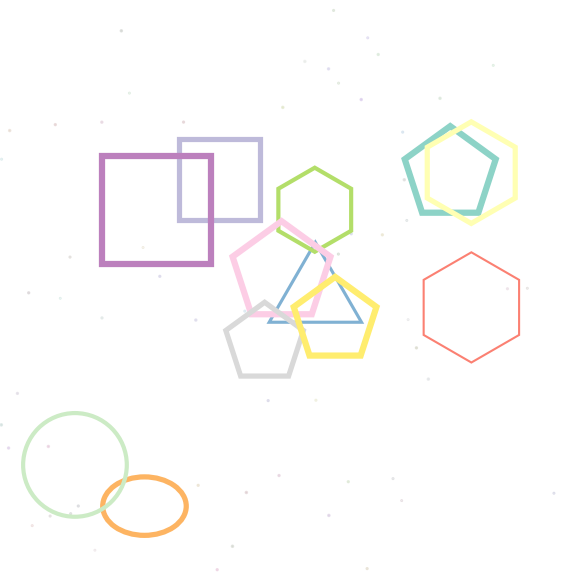[{"shape": "pentagon", "thickness": 3, "radius": 0.41, "center": [0.78, 0.698]}, {"shape": "hexagon", "thickness": 2.5, "radius": 0.44, "center": [0.816, 0.7]}, {"shape": "square", "thickness": 2.5, "radius": 0.35, "center": [0.38, 0.689]}, {"shape": "hexagon", "thickness": 1, "radius": 0.48, "center": [0.816, 0.467]}, {"shape": "triangle", "thickness": 1.5, "radius": 0.46, "center": [0.546, 0.487]}, {"shape": "oval", "thickness": 2.5, "radius": 0.36, "center": [0.25, 0.123]}, {"shape": "hexagon", "thickness": 2, "radius": 0.36, "center": [0.545, 0.636]}, {"shape": "pentagon", "thickness": 3, "radius": 0.45, "center": [0.487, 0.527]}, {"shape": "pentagon", "thickness": 2.5, "radius": 0.35, "center": [0.458, 0.405]}, {"shape": "square", "thickness": 3, "radius": 0.47, "center": [0.271, 0.635]}, {"shape": "circle", "thickness": 2, "radius": 0.45, "center": [0.13, 0.194]}, {"shape": "pentagon", "thickness": 3, "radius": 0.38, "center": [0.58, 0.444]}]